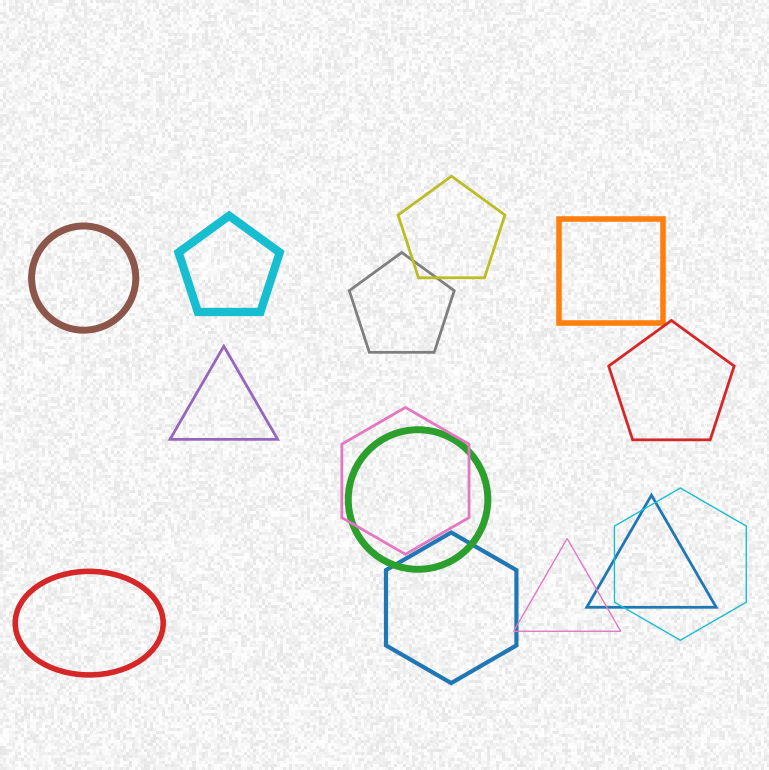[{"shape": "triangle", "thickness": 1, "radius": 0.49, "center": [0.846, 0.26]}, {"shape": "hexagon", "thickness": 1.5, "radius": 0.49, "center": [0.586, 0.211]}, {"shape": "square", "thickness": 2, "radius": 0.34, "center": [0.793, 0.648]}, {"shape": "circle", "thickness": 2.5, "radius": 0.45, "center": [0.543, 0.351]}, {"shape": "oval", "thickness": 2, "radius": 0.48, "center": [0.116, 0.191]}, {"shape": "pentagon", "thickness": 1, "radius": 0.43, "center": [0.872, 0.498]}, {"shape": "triangle", "thickness": 1, "radius": 0.4, "center": [0.291, 0.47]}, {"shape": "circle", "thickness": 2.5, "radius": 0.34, "center": [0.109, 0.639]}, {"shape": "triangle", "thickness": 0.5, "radius": 0.4, "center": [0.737, 0.22]}, {"shape": "hexagon", "thickness": 1, "radius": 0.48, "center": [0.527, 0.375]}, {"shape": "pentagon", "thickness": 1, "radius": 0.36, "center": [0.522, 0.6]}, {"shape": "pentagon", "thickness": 1, "radius": 0.36, "center": [0.586, 0.698]}, {"shape": "hexagon", "thickness": 0.5, "radius": 0.49, "center": [0.884, 0.267]}, {"shape": "pentagon", "thickness": 3, "radius": 0.35, "center": [0.298, 0.651]}]